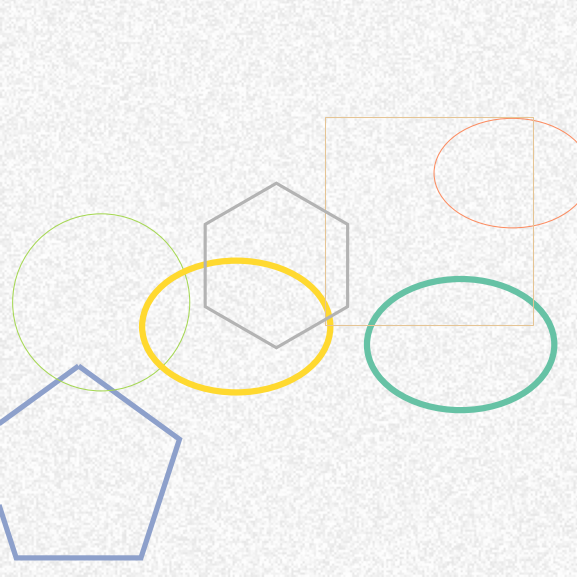[{"shape": "oval", "thickness": 3, "radius": 0.81, "center": [0.798, 0.402]}, {"shape": "oval", "thickness": 0.5, "radius": 0.68, "center": [0.887, 0.699]}, {"shape": "pentagon", "thickness": 2.5, "radius": 0.92, "center": [0.136, 0.182]}, {"shape": "circle", "thickness": 0.5, "radius": 0.77, "center": [0.175, 0.476]}, {"shape": "oval", "thickness": 3, "radius": 0.81, "center": [0.409, 0.434]}, {"shape": "square", "thickness": 0.5, "radius": 0.9, "center": [0.743, 0.616]}, {"shape": "hexagon", "thickness": 1.5, "radius": 0.71, "center": [0.479, 0.539]}]